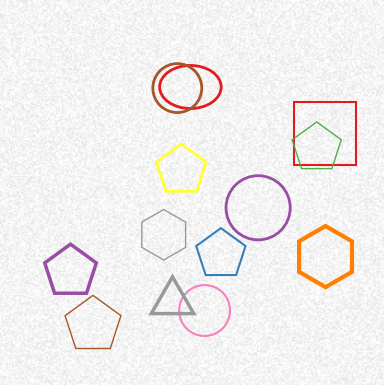[{"shape": "oval", "thickness": 2, "radius": 0.4, "center": [0.495, 0.774]}, {"shape": "square", "thickness": 1.5, "radius": 0.41, "center": [0.844, 0.653]}, {"shape": "pentagon", "thickness": 1.5, "radius": 0.34, "center": [0.574, 0.34]}, {"shape": "pentagon", "thickness": 1, "radius": 0.34, "center": [0.823, 0.616]}, {"shape": "pentagon", "thickness": 2.5, "radius": 0.35, "center": [0.183, 0.295]}, {"shape": "circle", "thickness": 2, "radius": 0.42, "center": [0.67, 0.46]}, {"shape": "hexagon", "thickness": 3, "radius": 0.4, "center": [0.846, 0.334]}, {"shape": "pentagon", "thickness": 2, "radius": 0.34, "center": [0.471, 0.558]}, {"shape": "pentagon", "thickness": 1, "radius": 0.38, "center": [0.242, 0.157]}, {"shape": "circle", "thickness": 2, "radius": 0.32, "center": [0.461, 0.771]}, {"shape": "circle", "thickness": 1.5, "radius": 0.33, "center": [0.531, 0.193]}, {"shape": "triangle", "thickness": 2.5, "radius": 0.32, "center": [0.448, 0.217]}, {"shape": "hexagon", "thickness": 1, "radius": 0.33, "center": [0.425, 0.39]}]